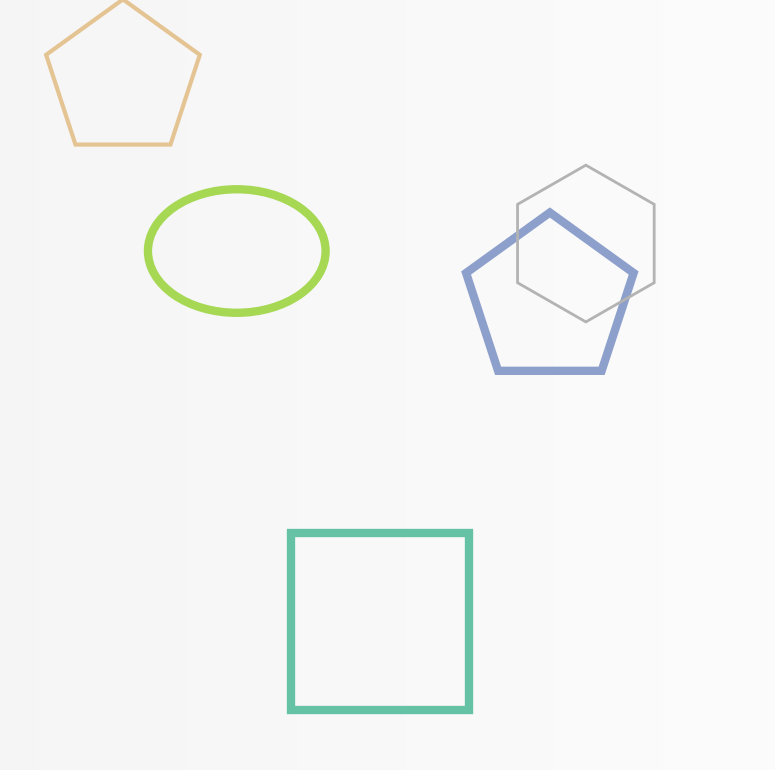[{"shape": "square", "thickness": 3, "radius": 0.57, "center": [0.49, 0.193]}, {"shape": "pentagon", "thickness": 3, "radius": 0.57, "center": [0.71, 0.61]}, {"shape": "oval", "thickness": 3, "radius": 0.57, "center": [0.306, 0.674]}, {"shape": "pentagon", "thickness": 1.5, "radius": 0.52, "center": [0.159, 0.897]}, {"shape": "hexagon", "thickness": 1, "radius": 0.51, "center": [0.756, 0.684]}]